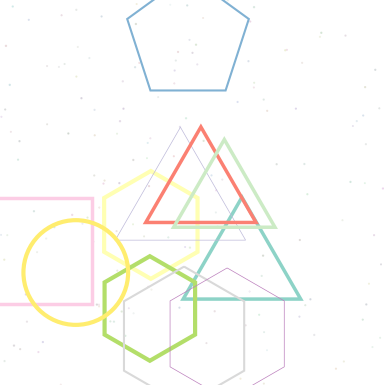[{"shape": "triangle", "thickness": 2.5, "radius": 0.88, "center": [0.628, 0.311]}, {"shape": "hexagon", "thickness": 3, "radius": 0.7, "center": [0.392, 0.416]}, {"shape": "triangle", "thickness": 0.5, "radius": 0.98, "center": [0.469, 0.474]}, {"shape": "triangle", "thickness": 2.5, "radius": 0.83, "center": [0.522, 0.505]}, {"shape": "pentagon", "thickness": 1.5, "radius": 0.83, "center": [0.488, 0.899]}, {"shape": "hexagon", "thickness": 3, "radius": 0.68, "center": [0.389, 0.199]}, {"shape": "square", "thickness": 2.5, "radius": 0.68, "center": [0.103, 0.348]}, {"shape": "hexagon", "thickness": 1.5, "radius": 0.9, "center": [0.478, 0.127]}, {"shape": "hexagon", "thickness": 0.5, "radius": 0.86, "center": [0.59, 0.133]}, {"shape": "triangle", "thickness": 2.5, "radius": 0.76, "center": [0.583, 0.486]}, {"shape": "circle", "thickness": 3, "radius": 0.68, "center": [0.197, 0.292]}]